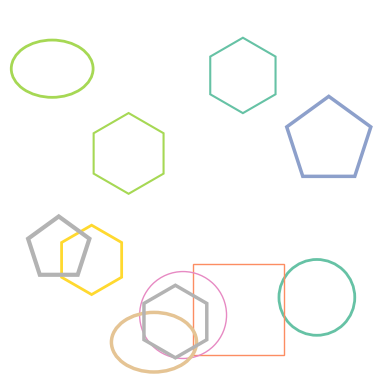[{"shape": "hexagon", "thickness": 1.5, "radius": 0.49, "center": [0.631, 0.804]}, {"shape": "circle", "thickness": 2, "radius": 0.49, "center": [0.823, 0.228]}, {"shape": "square", "thickness": 1, "radius": 0.59, "center": [0.62, 0.196]}, {"shape": "pentagon", "thickness": 2.5, "radius": 0.57, "center": [0.854, 0.635]}, {"shape": "circle", "thickness": 1, "radius": 0.56, "center": [0.476, 0.182]}, {"shape": "oval", "thickness": 2, "radius": 0.53, "center": [0.136, 0.822]}, {"shape": "hexagon", "thickness": 1.5, "radius": 0.52, "center": [0.334, 0.601]}, {"shape": "hexagon", "thickness": 2, "radius": 0.45, "center": [0.238, 0.325]}, {"shape": "oval", "thickness": 2.5, "radius": 0.55, "center": [0.4, 0.111]}, {"shape": "pentagon", "thickness": 3, "radius": 0.42, "center": [0.153, 0.354]}, {"shape": "hexagon", "thickness": 2.5, "radius": 0.47, "center": [0.456, 0.165]}]